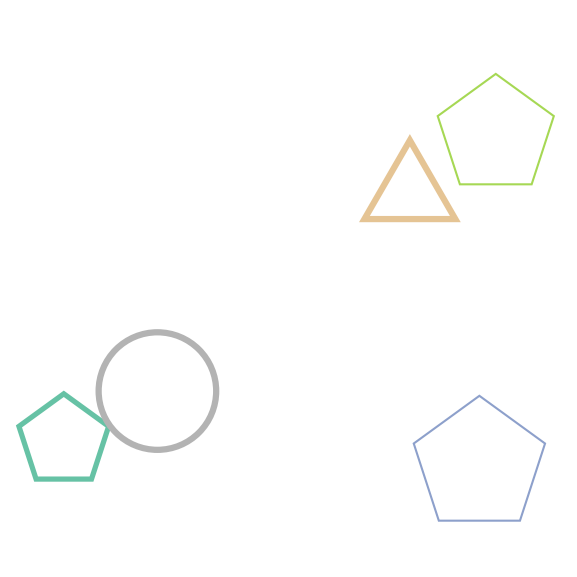[{"shape": "pentagon", "thickness": 2.5, "radius": 0.41, "center": [0.11, 0.236]}, {"shape": "pentagon", "thickness": 1, "radius": 0.6, "center": [0.83, 0.194]}, {"shape": "pentagon", "thickness": 1, "radius": 0.53, "center": [0.858, 0.765]}, {"shape": "triangle", "thickness": 3, "radius": 0.45, "center": [0.71, 0.665]}, {"shape": "circle", "thickness": 3, "radius": 0.51, "center": [0.273, 0.322]}]